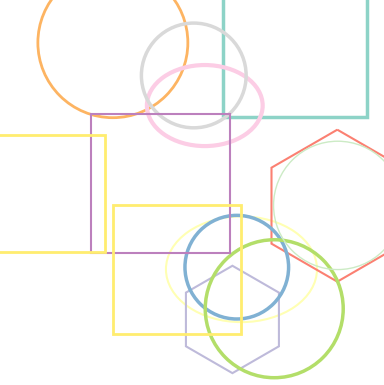[{"shape": "square", "thickness": 2.5, "radius": 0.94, "center": [0.767, 0.883]}, {"shape": "oval", "thickness": 1.5, "radius": 0.98, "center": [0.627, 0.301]}, {"shape": "hexagon", "thickness": 1.5, "radius": 0.7, "center": [0.604, 0.17]}, {"shape": "hexagon", "thickness": 1.5, "radius": 0.99, "center": [0.876, 0.466]}, {"shape": "circle", "thickness": 2.5, "radius": 0.67, "center": [0.615, 0.306]}, {"shape": "circle", "thickness": 2, "radius": 0.97, "center": [0.293, 0.889]}, {"shape": "circle", "thickness": 2.5, "radius": 0.9, "center": [0.712, 0.198]}, {"shape": "oval", "thickness": 3, "radius": 0.75, "center": [0.532, 0.726]}, {"shape": "circle", "thickness": 2.5, "radius": 0.68, "center": [0.503, 0.804]}, {"shape": "square", "thickness": 1.5, "radius": 0.9, "center": [0.417, 0.523]}, {"shape": "circle", "thickness": 1, "radius": 0.83, "center": [0.877, 0.467]}, {"shape": "square", "thickness": 2, "radius": 0.76, "center": [0.121, 0.498]}, {"shape": "square", "thickness": 2, "radius": 0.83, "center": [0.459, 0.3]}]